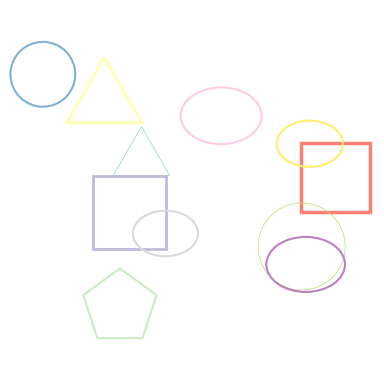[{"shape": "triangle", "thickness": 0.5, "radius": 0.42, "center": [0.367, 0.586]}, {"shape": "triangle", "thickness": 2, "radius": 0.56, "center": [0.271, 0.738]}, {"shape": "square", "thickness": 2, "radius": 0.47, "center": [0.338, 0.448]}, {"shape": "square", "thickness": 2.5, "radius": 0.45, "center": [0.872, 0.538]}, {"shape": "circle", "thickness": 1.5, "radius": 0.42, "center": [0.111, 0.807]}, {"shape": "circle", "thickness": 0.5, "radius": 0.57, "center": [0.784, 0.36]}, {"shape": "oval", "thickness": 1.5, "radius": 0.53, "center": [0.574, 0.699]}, {"shape": "oval", "thickness": 1.5, "radius": 0.42, "center": [0.43, 0.394]}, {"shape": "oval", "thickness": 1.5, "radius": 0.51, "center": [0.794, 0.313]}, {"shape": "pentagon", "thickness": 1.5, "radius": 0.5, "center": [0.311, 0.203]}, {"shape": "oval", "thickness": 1.5, "radius": 0.43, "center": [0.805, 0.627]}]